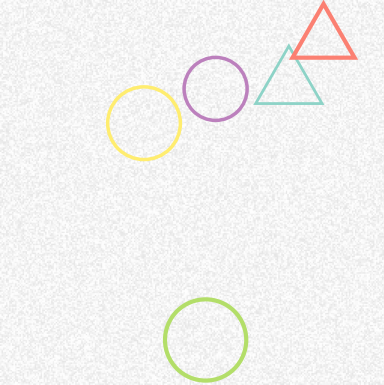[{"shape": "triangle", "thickness": 2, "radius": 0.5, "center": [0.75, 0.781]}, {"shape": "triangle", "thickness": 3, "radius": 0.47, "center": [0.84, 0.897]}, {"shape": "circle", "thickness": 3, "radius": 0.53, "center": [0.534, 0.117]}, {"shape": "circle", "thickness": 2.5, "radius": 0.41, "center": [0.56, 0.769]}, {"shape": "circle", "thickness": 2.5, "radius": 0.47, "center": [0.374, 0.68]}]